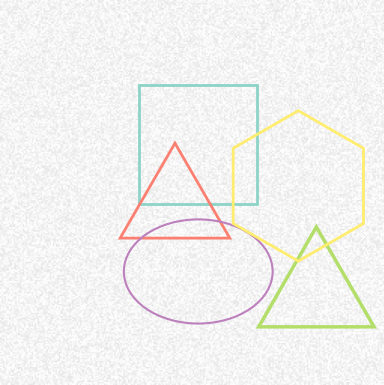[{"shape": "square", "thickness": 2, "radius": 0.77, "center": [0.515, 0.625]}, {"shape": "triangle", "thickness": 2, "radius": 0.82, "center": [0.454, 0.464]}, {"shape": "triangle", "thickness": 2.5, "radius": 0.86, "center": [0.822, 0.238]}, {"shape": "oval", "thickness": 1.5, "radius": 0.97, "center": [0.515, 0.295]}, {"shape": "hexagon", "thickness": 2, "radius": 0.98, "center": [0.775, 0.517]}]